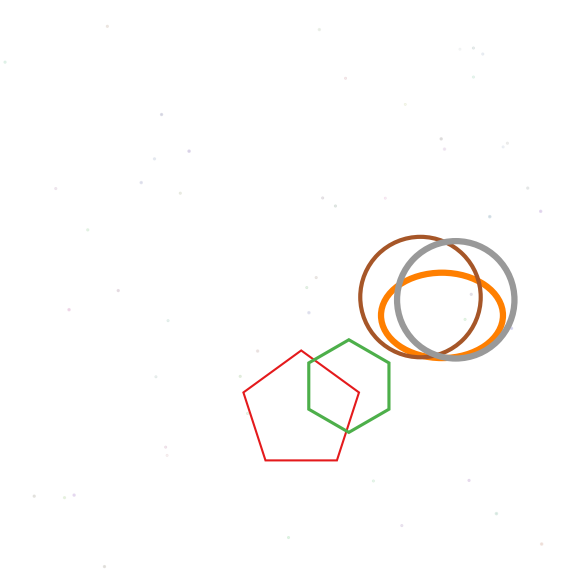[{"shape": "pentagon", "thickness": 1, "radius": 0.53, "center": [0.522, 0.287]}, {"shape": "hexagon", "thickness": 1.5, "radius": 0.4, "center": [0.604, 0.331]}, {"shape": "oval", "thickness": 3, "radius": 0.53, "center": [0.765, 0.453]}, {"shape": "circle", "thickness": 2, "radius": 0.52, "center": [0.728, 0.485]}, {"shape": "circle", "thickness": 3, "radius": 0.51, "center": [0.789, 0.48]}]